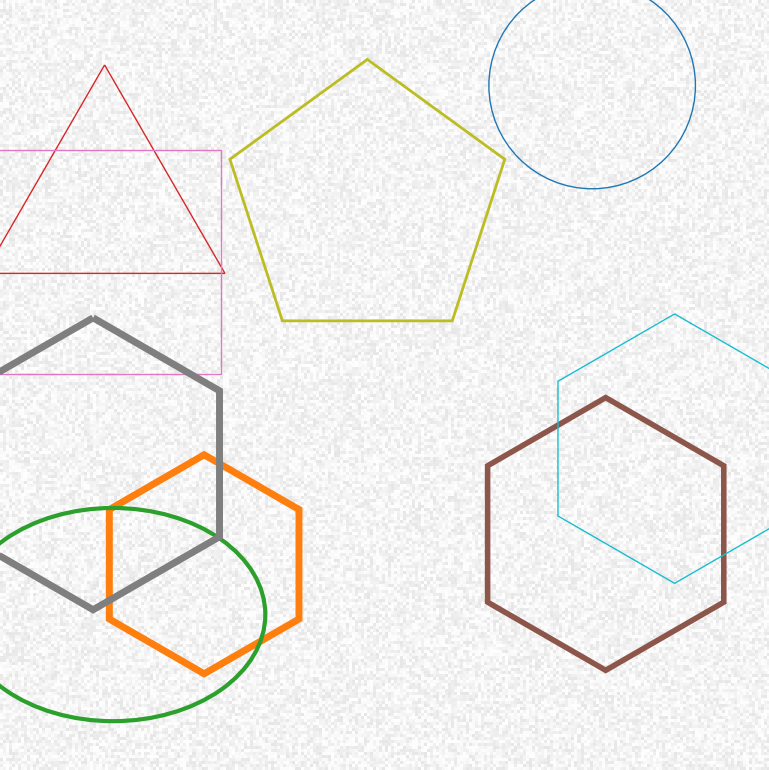[{"shape": "circle", "thickness": 0.5, "radius": 0.67, "center": [0.769, 0.889]}, {"shape": "hexagon", "thickness": 2.5, "radius": 0.71, "center": [0.265, 0.267]}, {"shape": "oval", "thickness": 1.5, "radius": 0.99, "center": [0.147, 0.202]}, {"shape": "triangle", "thickness": 0.5, "radius": 0.9, "center": [0.136, 0.735]}, {"shape": "hexagon", "thickness": 2, "radius": 0.89, "center": [0.787, 0.307]}, {"shape": "square", "thickness": 0.5, "radius": 0.73, "center": [0.141, 0.66]}, {"shape": "hexagon", "thickness": 2.5, "radius": 0.95, "center": [0.121, 0.398]}, {"shape": "pentagon", "thickness": 1, "radius": 0.94, "center": [0.477, 0.735]}, {"shape": "hexagon", "thickness": 0.5, "radius": 0.87, "center": [0.876, 0.417]}]